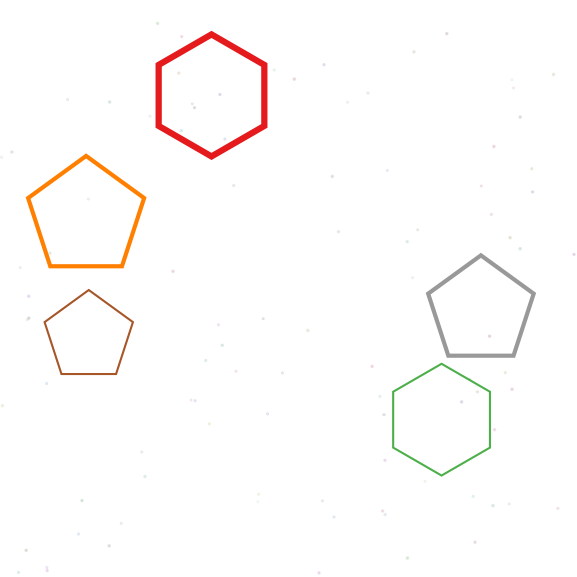[{"shape": "hexagon", "thickness": 3, "radius": 0.53, "center": [0.366, 0.834]}, {"shape": "hexagon", "thickness": 1, "radius": 0.48, "center": [0.765, 0.272]}, {"shape": "pentagon", "thickness": 2, "radius": 0.53, "center": [0.149, 0.624]}, {"shape": "pentagon", "thickness": 1, "radius": 0.4, "center": [0.154, 0.417]}, {"shape": "pentagon", "thickness": 2, "radius": 0.48, "center": [0.833, 0.461]}]